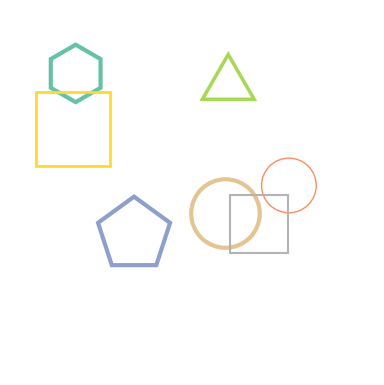[{"shape": "hexagon", "thickness": 3, "radius": 0.37, "center": [0.197, 0.809]}, {"shape": "circle", "thickness": 1, "radius": 0.35, "center": [0.75, 0.518]}, {"shape": "pentagon", "thickness": 3, "radius": 0.49, "center": [0.348, 0.391]}, {"shape": "triangle", "thickness": 2.5, "radius": 0.39, "center": [0.593, 0.781]}, {"shape": "square", "thickness": 2, "radius": 0.48, "center": [0.19, 0.665]}, {"shape": "circle", "thickness": 3, "radius": 0.45, "center": [0.586, 0.445]}, {"shape": "square", "thickness": 1.5, "radius": 0.38, "center": [0.673, 0.419]}]